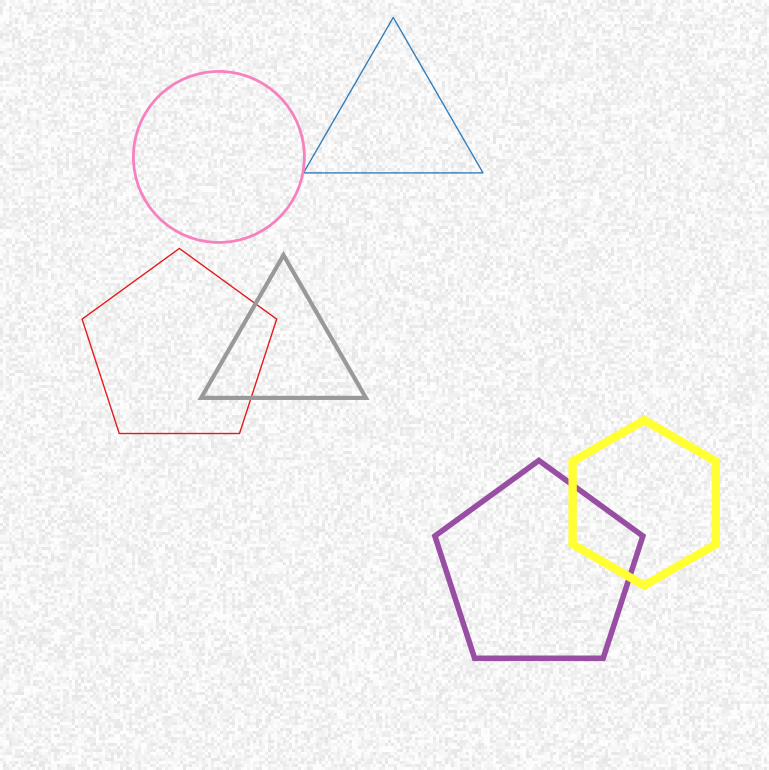[{"shape": "pentagon", "thickness": 0.5, "radius": 0.66, "center": [0.233, 0.544]}, {"shape": "triangle", "thickness": 0.5, "radius": 0.67, "center": [0.511, 0.843]}, {"shape": "pentagon", "thickness": 2, "radius": 0.71, "center": [0.7, 0.26]}, {"shape": "hexagon", "thickness": 3, "radius": 0.54, "center": [0.837, 0.347]}, {"shape": "circle", "thickness": 1, "radius": 0.56, "center": [0.284, 0.796]}, {"shape": "triangle", "thickness": 1.5, "radius": 0.62, "center": [0.368, 0.545]}]